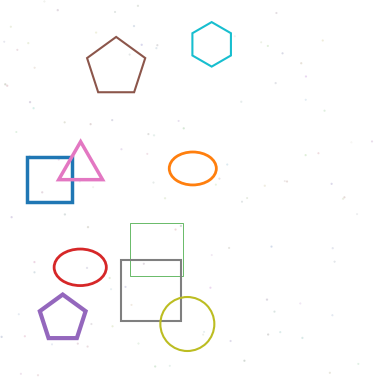[{"shape": "square", "thickness": 2.5, "radius": 0.29, "center": [0.128, 0.533]}, {"shape": "oval", "thickness": 2, "radius": 0.31, "center": [0.501, 0.562]}, {"shape": "square", "thickness": 0.5, "radius": 0.34, "center": [0.406, 0.351]}, {"shape": "oval", "thickness": 2, "radius": 0.34, "center": [0.208, 0.306]}, {"shape": "pentagon", "thickness": 3, "radius": 0.31, "center": [0.163, 0.172]}, {"shape": "pentagon", "thickness": 1.5, "radius": 0.4, "center": [0.302, 0.825]}, {"shape": "triangle", "thickness": 2.5, "radius": 0.33, "center": [0.209, 0.566]}, {"shape": "square", "thickness": 1.5, "radius": 0.39, "center": [0.392, 0.245]}, {"shape": "circle", "thickness": 1.5, "radius": 0.35, "center": [0.487, 0.158]}, {"shape": "hexagon", "thickness": 1.5, "radius": 0.29, "center": [0.55, 0.885]}]